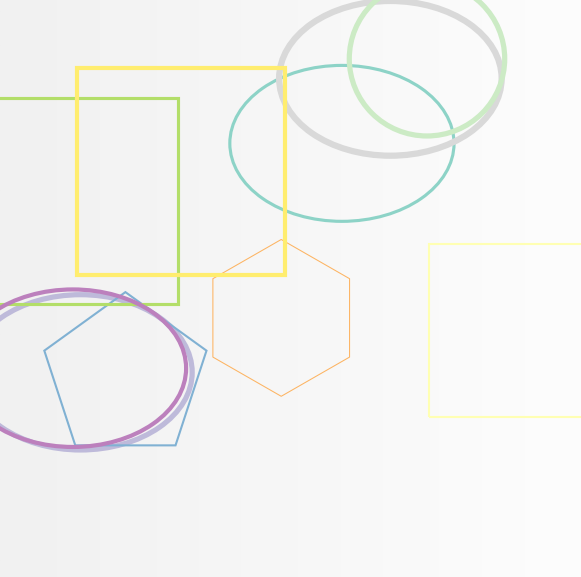[{"shape": "oval", "thickness": 1.5, "radius": 0.96, "center": [0.588, 0.751]}, {"shape": "square", "thickness": 1, "radius": 0.75, "center": [0.887, 0.427]}, {"shape": "oval", "thickness": 2.5, "radius": 0.96, "center": [0.139, 0.354]}, {"shape": "pentagon", "thickness": 1, "radius": 0.73, "center": [0.216, 0.347]}, {"shape": "hexagon", "thickness": 0.5, "radius": 0.68, "center": [0.484, 0.449]}, {"shape": "square", "thickness": 1.5, "radius": 0.89, "center": [0.127, 0.651]}, {"shape": "oval", "thickness": 3, "radius": 0.96, "center": [0.672, 0.863]}, {"shape": "oval", "thickness": 2, "radius": 0.97, "center": [0.125, 0.362]}, {"shape": "circle", "thickness": 2.5, "radius": 0.67, "center": [0.735, 0.897]}, {"shape": "square", "thickness": 2, "radius": 0.89, "center": [0.311, 0.702]}]